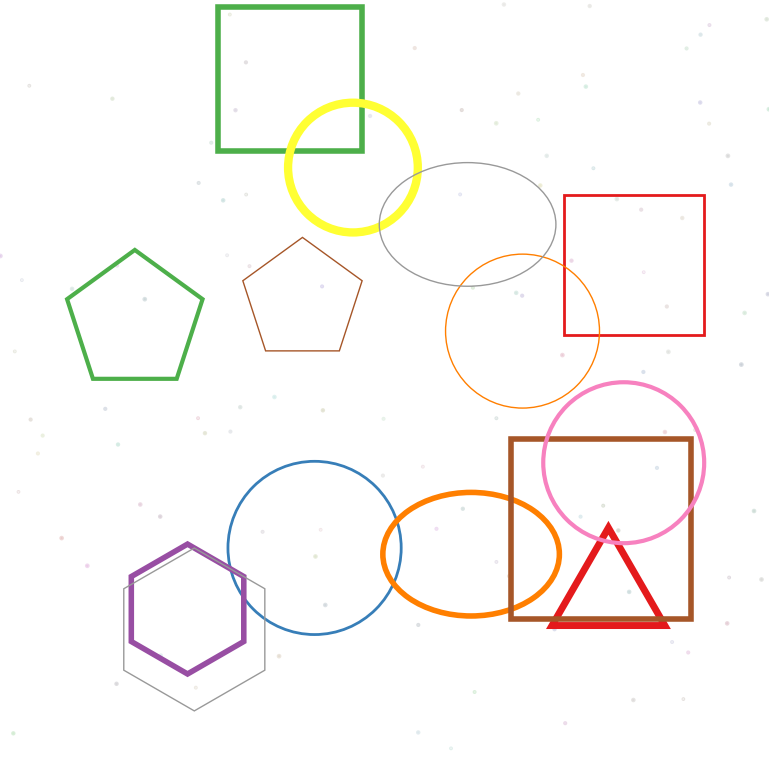[{"shape": "square", "thickness": 1, "radius": 0.45, "center": [0.824, 0.656]}, {"shape": "triangle", "thickness": 2.5, "radius": 0.42, "center": [0.79, 0.23]}, {"shape": "circle", "thickness": 1, "radius": 0.56, "center": [0.409, 0.288]}, {"shape": "square", "thickness": 2, "radius": 0.47, "center": [0.377, 0.898]}, {"shape": "pentagon", "thickness": 1.5, "radius": 0.46, "center": [0.175, 0.583]}, {"shape": "hexagon", "thickness": 2, "radius": 0.42, "center": [0.244, 0.209]}, {"shape": "circle", "thickness": 0.5, "radius": 0.5, "center": [0.679, 0.57]}, {"shape": "oval", "thickness": 2, "radius": 0.57, "center": [0.612, 0.28]}, {"shape": "circle", "thickness": 3, "radius": 0.42, "center": [0.458, 0.782]}, {"shape": "square", "thickness": 2, "radius": 0.59, "center": [0.78, 0.313]}, {"shape": "pentagon", "thickness": 0.5, "radius": 0.41, "center": [0.393, 0.61]}, {"shape": "circle", "thickness": 1.5, "radius": 0.52, "center": [0.81, 0.399]}, {"shape": "oval", "thickness": 0.5, "radius": 0.57, "center": [0.607, 0.709]}, {"shape": "hexagon", "thickness": 0.5, "radius": 0.53, "center": [0.252, 0.183]}]